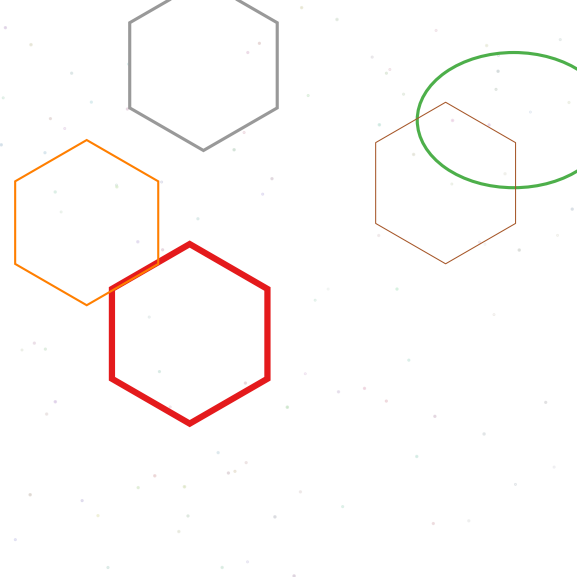[{"shape": "hexagon", "thickness": 3, "radius": 0.78, "center": [0.328, 0.421]}, {"shape": "oval", "thickness": 1.5, "radius": 0.84, "center": [0.89, 0.791]}, {"shape": "hexagon", "thickness": 1, "radius": 0.72, "center": [0.15, 0.614]}, {"shape": "hexagon", "thickness": 0.5, "radius": 0.7, "center": [0.772, 0.682]}, {"shape": "hexagon", "thickness": 1.5, "radius": 0.74, "center": [0.352, 0.886]}]